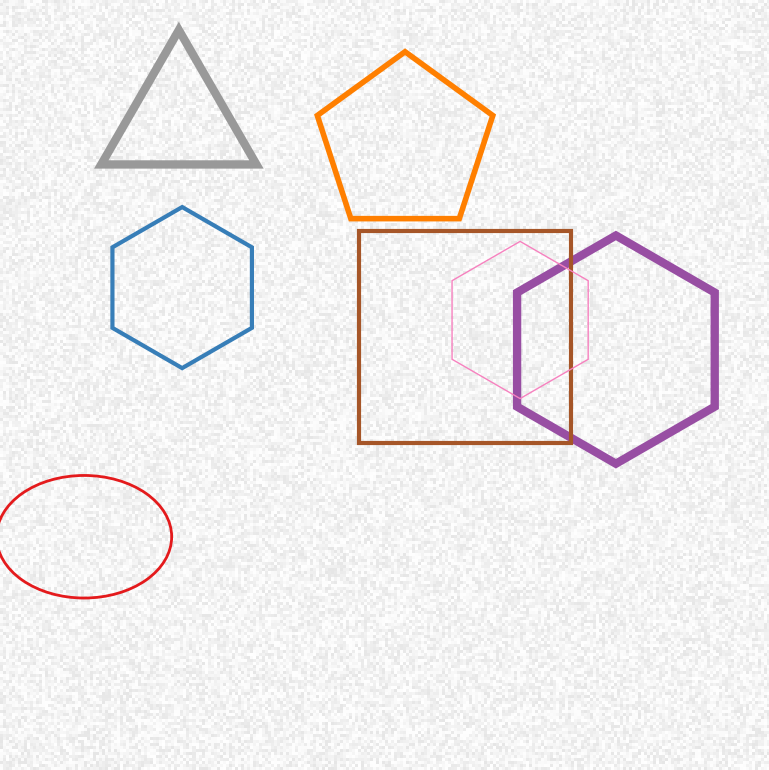[{"shape": "oval", "thickness": 1, "radius": 0.57, "center": [0.109, 0.303]}, {"shape": "hexagon", "thickness": 1.5, "radius": 0.52, "center": [0.237, 0.627]}, {"shape": "hexagon", "thickness": 3, "radius": 0.74, "center": [0.8, 0.546]}, {"shape": "pentagon", "thickness": 2, "radius": 0.6, "center": [0.526, 0.813]}, {"shape": "square", "thickness": 1.5, "radius": 0.69, "center": [0.604, 0.563]}, {"shape": "hexagon", "thickness": 0.5, "radius": 0.51, "center": [0.675, 0.584]}, {"shape": "triangle", "thickness": 3, "radius": 0.58, "center": [0.232, 0.845]}]